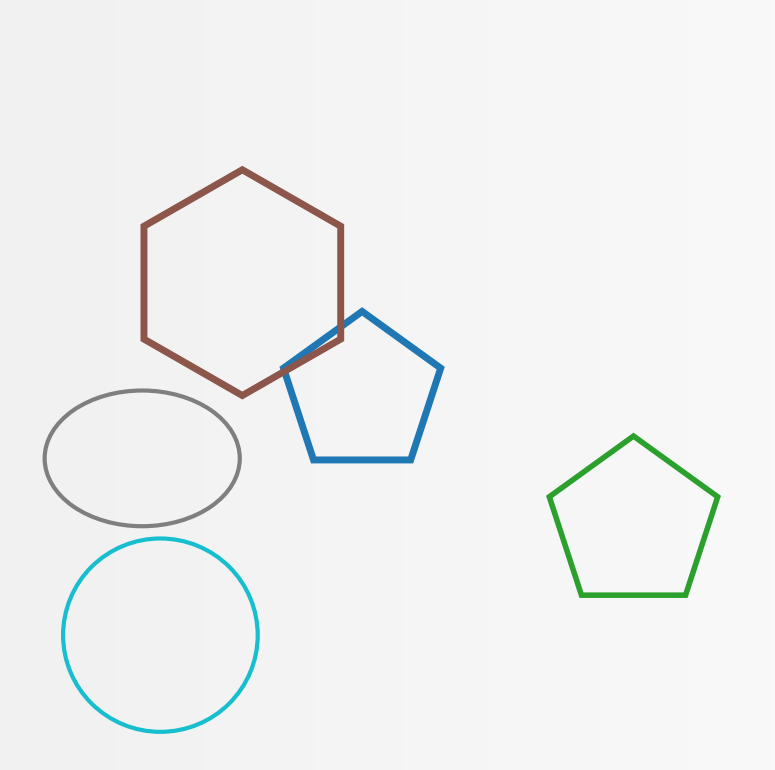[{"shape": "pentagon", "thickness": 2.5, "radius": 0.53, "center": [0.467, 0.489]}, {"shape": "pentagon", "thickness": 2, "radius": 0.57, "center": [0.817, 0.319]}, {"shape": "hexagon", "thickness": 2.5, "radius": 0.73, "center": [0.313, 0.633]}, {"shape": "oval", "thickness": 1.5, "radius": 0.63, "center": [0.183, 0.405]}, {"shape": "circle", "thickness": 1.5, "radius": 0.63, "center": [0.207, 0.175]}]